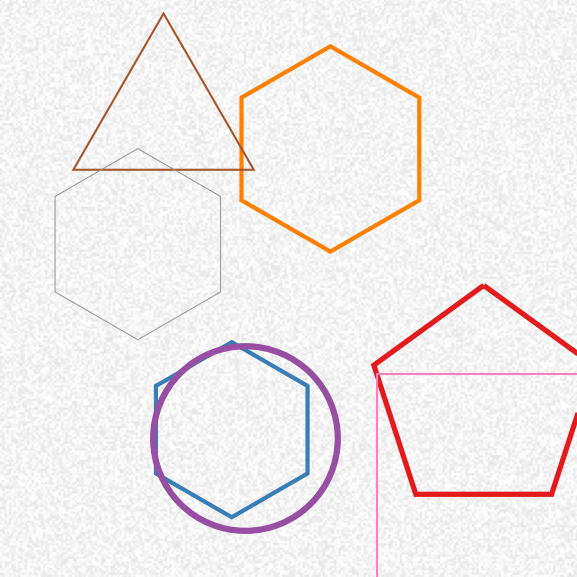[{"shape": "pentagon", "thickness": 2.5, "radius": 1.0, "center": [0.838, 0.305]}, {"shape": "hexagon", "thickness": 2, "radius": 0.76, "center": [0.401, 0.255]}, {"shape": "circle", "thickness": 3, "radius": 0.8, "center": [0.425, 0.24]}, {"shape": "hexagon", "thickness": 2, "radius": 0.89, "center": [0.572, 0.741]}, {"shape": "triangle", "thickness": 1, "radius": 0.9, "center": [0.283, 0.795]}, {"shape": "square", "thickness": 1, "radius": 0.99, "center": [0.851, 0.153]}, {"shape": "hexagon", "thickness": 0.5, "radius": 0.83, "center": [0.239, 0.576]}]